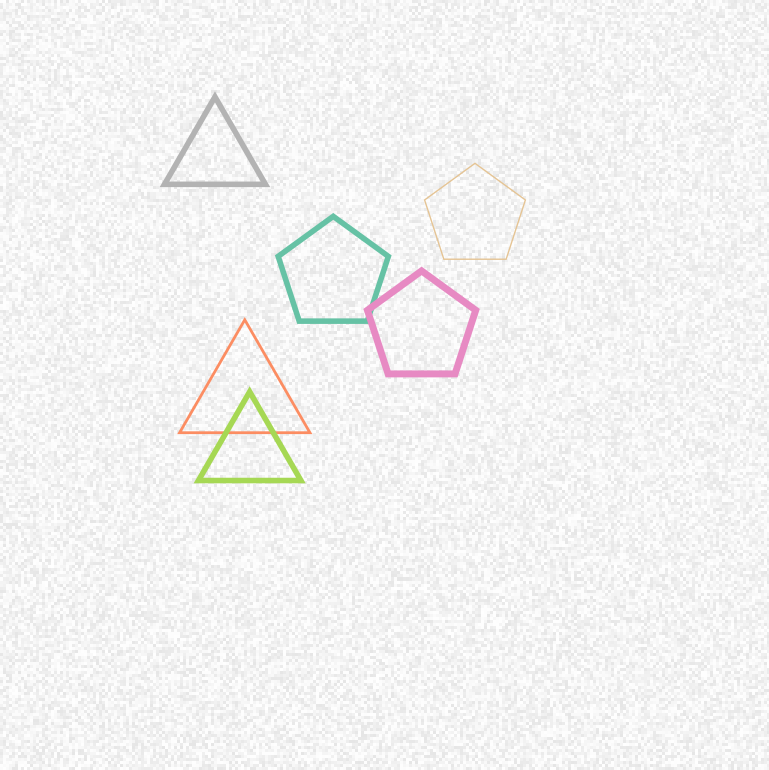[{"shape": "pentagon", "thickness": 2, "radius": 0.38, "center": [0.433, 0.644]}, {"shape": "triangle", "thickness": 1, "radius": 0.49, "center": [0.318, 0.487]}, {"shape": "pentagon", "thickness": 2.5, "radius": 0.37, "center": [0.548, 0.574]}, {"shape": "triangle", "thickness": 2, "radius": 0.38, "center": [0.324, 0.414]}, {"shape": "pentagon", "thickness": 0.5, "radius": 0.34, "center": [0.617, 0.719]}, {"shape": "triangle", "thickness": 2, "radius": 0.38, "center": [0.279, 0.798]}]